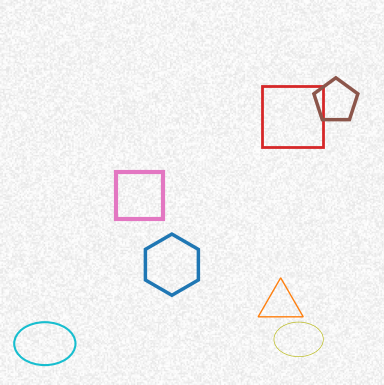[{"shape": "hexagon", "thickness": 2.5, "radius": 0.4, "center": [0.446, 0.313]}, {"shape": "triangle", "thickness": 1, "radius": 0.34, "center": [0.729, 0.211]}, {"shape": "square", "thickness": 2, "radius": 0.4, "center": [0.761, 0.697]}, {"shape": "pentagon", "thickness": 2.5, "radius": 0.3, "center": [0.872, 0.738]}, {"shape": "square", "thickness": 3, "radius": 0.3, "center": [0.362, 0.493]}, {"shape": "oval", "thickness": 0.5, "radius": 0.32, "center": [0.776, 0.118]}, {"shape": "oval", "thickness": 1.5, "radius": 0.4, "center": [0.116, 0.107]}]